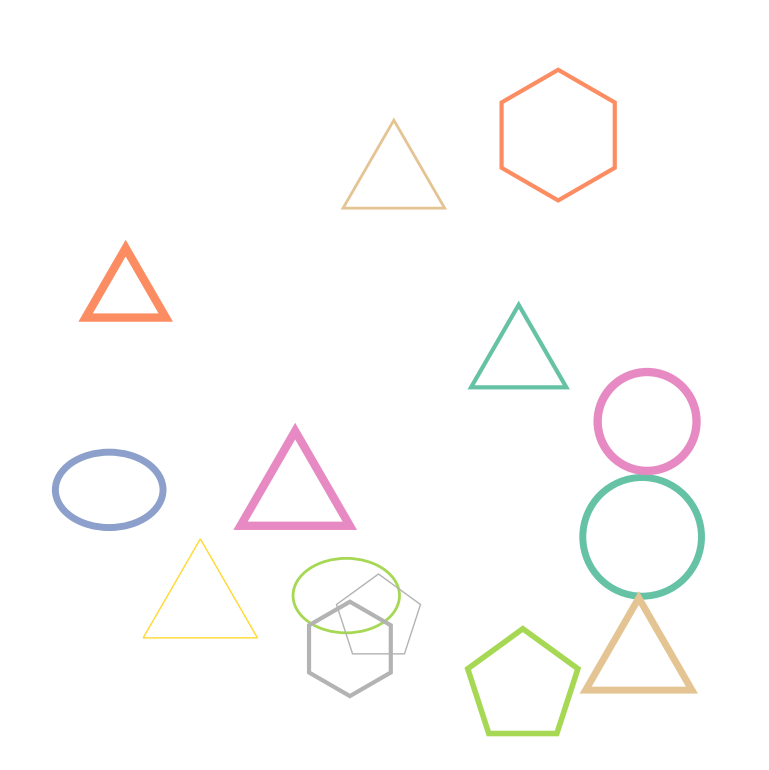[{"shape": "circle", "thickness": 2.5, "radius": 0.39, "center": [0.834, 0.303]}, {"shape": "triangle", "thickness": 1.5, "radius": 0.36, "center": [0.674, 0.533]}, {"shape": "triangle", "thickness": 3, "radius": 0.3, "center": [0.163, 0.618]}, {"shape": "hexagon", "thickness": 1.5, "radius": 0.42, "center": [0.725, 0.825]}, {"shape": "oval", "thickness": 2.5, "radius": 0.35, "center": [0.142, 0.364]}, {"shape": "circle", "thickness": 3, "radius": 0.32, "center": [0.84, 0.453]}, {"shape": "triangle", "thickness": 3, "radius": 0.41, "center": [0.383, 0.358]}, {"shape": "pentagon", "thickness": 2, "radius": 0.38, "center": [0.679, 0.108]}, {"shape": "oval", "thickness": 1, "radius": 0.35, "center": [0.45, 0.226]}, {"shape": "triangle", "thickness": 0.5, "radius": 0.43, "center": [0.26, 0.214]}, {"shape": "triangle", "thickness": 2.5, "radius": 0.4, "center": [0.83, 0.144]}, {"shape": "triangle", "thickness": 1, "radius": 0.38, "center": [0.512, 0.768]}, {"shape": "hexagon", "thickness": 1.5, "radius": 0.31, "center": [0.454, 0.157]}, {"shape": "pentagon", "thickness": 0.5, "radius": 0.29, "center": [0.492, 0.197]}]